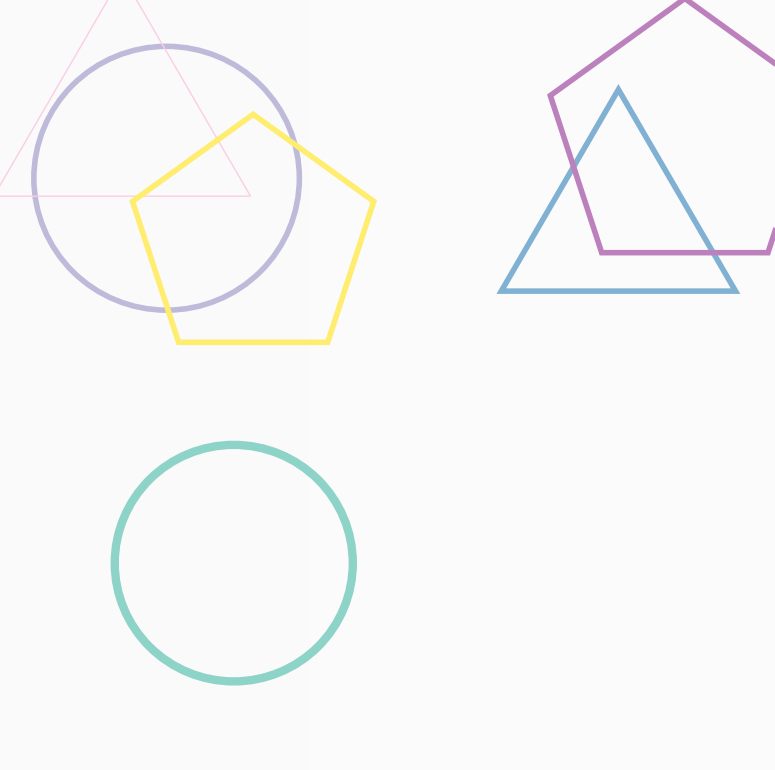[{"shape": "circle", "thickness": 3, "radius": 0.77, "center": [0.302, 0.269]}, {"shape": "circle", "thickness": 2, "radius": 0.86, "center": [0.215, 0.769]}, {"shape": "triangle", "thickness": 2, "radius": 0.87, "center": [0.798, 0.709]}, {"shape": "triangle", "thickness": 0.5, "radius": 0.96, "center": [0.158, 0.841]}, {"shape": "pentagon", "thickness": 2, "radius": 0.91, "center": [0.884, 0.819]}, {"shape": "pentagon", "thickness": 2, "radius": 0.82, "center": [0.327, 0.688]}]